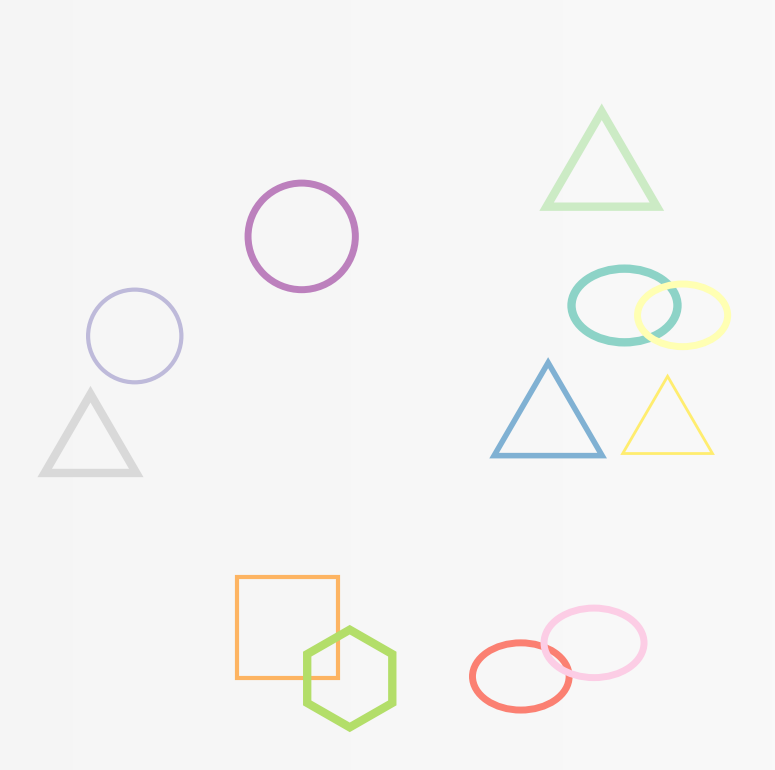[{"shape": "oval", "thickness": 3, "radius": 0.34, "center": [0.806, 0.603]}, {"shape": "oval", "thickness": 2.5, "radius": 0.29, "center": [0.881, 0.59]}, {"shape": "circle", "thickness": 1.5, "radius": 0.3, "center": [0.174, 0.564]}, {"shape": "oval", "thickness": 2.5, "radius": 0.31, "center": [0.672, 0.121]}, {"shape": "triangle", "thickness": 2, "radius": 0.4, "center": [0.707, 0.449]}, {"shape": "square", "thickness": 1.5, "radius": 0.33, "center": [0.371, 0.185]}, {"shape": "hexagon", "thickness": 3, "radius": 0.32, "center": [0.451, 0.119]}, {"shape": "oval", "thickness": 2.5, "radius": 0.32, "center": [0.767, 0.165]}, {"shape": "triangle", "thickness": 3, "radius": 0.34, "center": [0.117, 0.42]}, {"shape": "circle", "thickness": 2.5, "radius": 0.35, "center": [0.389, 0.693]}, {"shape": "triangle", "thickness": 3, "radius": 0.41, "center": [0.776, 0.773]}, {"shape": "triangle", "thickness": 1, "radius": 0.33, "center": [0.861, 0.444]}]